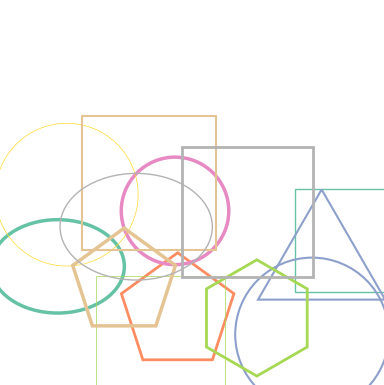[{"shape": "oval", "thickness": 2.5, "radius": 0.87, "center": [0.15, 0.308]}, {"shape": "square", "thickness": 1, "radius": 0.67, "center": [0.9, 0.376]}, {"shape": "pentagon", "thickness": 2, "radius": 0.77, "center": [0.461, 0.19]}, {"shape": "circle", "thickness": 1.5, "radius": 1.0, "center": [0.81, 0.131]}, {"shape": "triangle", "thickness": 1.5, "radius": 0.95, "center": [0.835, 0.317]}, {"shape": "circle", "thickness": 2.5, "radius": 0.7, "center": [0.455, 0.452]}, {"shape": "square", "thickness": 0.5, "radius": 0.84, "center": [0.417, 0.117]}, {"shape": "hexagon", "thickness": 2, "radius": 0.76, "center": [0.667, 0.174]}, {"shape": "circle", "thickness": 0.5, "radius": 0.93, "center": [0.173, 0.494]}, {"shape": "square", "thickness": 1.5, "radius": 0.87, "center": [0.387, 0.525]}, {"shape": "pentagon", "thickness": 2.5, "radius": 0.7, "center": [0.322, 0.267]}, {"shape": "square", "thickness": 2, "radius": 0.85, "center": [0.643, 0.449]}, {"shape": "oval", "thickness": 1, "radius": 0.99, "center": [0.354, 0.411]}]